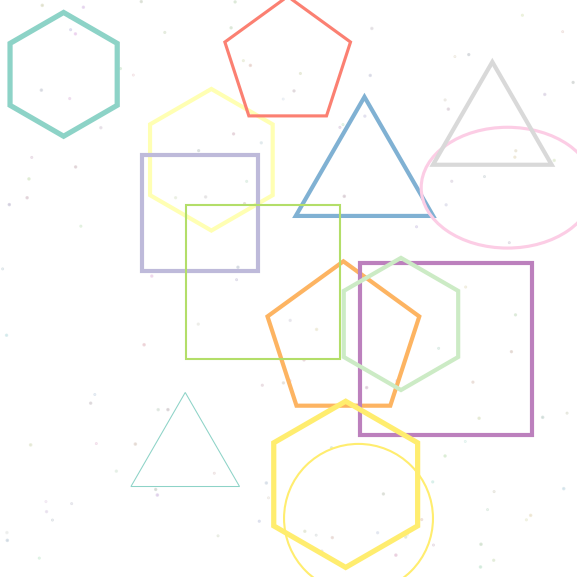[{"shape": "hexagon", "thickness": 2.5, "radius": 0.54, "center": [0.11, 0.87]}, {"shape": "triangle", "thickness": 0.5, "radius": 0.54, "center": [0.321, 0.211]}, {"shape": "hexagon", "thickness": 2, "radius": 0.61, "center": [0.366, 0.722]}, {"shape": "square", "thickness": 2, "radius": 0.5, "center": [0.346, 0.631]}, {"shape": "pentagon", "thickness": 1.5, "radius": 0.57, "center": [0.498, 0.891]}, {"shape": "triangle", "thickness": 2, "radius": 0.69, "center": [0.631, 0.694]}, {"shape": "pentagon", "thickness": 2, "radius": 0.69, "center": [0.595, 0.408]}, {"shape": "square", "thickness": 1, "radius": 0.67, "center": [0.456, 0.511]}, {"shape": "oval", "thickness": 1.5, "radius": 0.75, "center": [0.879, 0.674]}, {"shape": "triangle", "thickness": 2, "radius": 0.59, "center": [0.853, 0.773]}, {"shape": "square", "thickness": 2, "radius": 0.75, "center": [0.772, 0.395]}, {"shape": "hexagon", "thickness": 2, "radius": 0.57, "center": [0.694, 0.438]}, {"shape": "hexagon", "thickness": 2.5, "radius": 0.72, "center": [0.599, 0.16]}, {"shape": "circle", "thickness": 1, "radius": 0.64, "center": [0.621, 0.102]}]